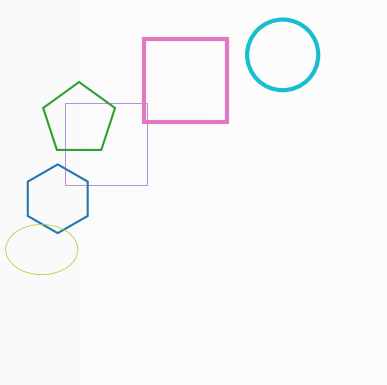[{"shape": "hexagon", "thickness": 1.5, "radius": 0.45, "center": [0.149, 0.484]}, {"shape": "pentagon", "thickness": 1.5, "radius": 0.49, "center": [0.204, 0.689]}, {"shape": "square", "thickness": 0.5, "radius": 0.53, "center": [0.273, 0.626]}, {"shape": "square", "thickness": 3, "radius": 0.54, "center": [0.479, 0.791]}, {"shape": "oval", "thickness": 0.5, "radius": 0.47, "center": [0.108, 0.352]}, {"shape": "circle", "thickness": 3, "radius": 0.46, "center": [0.73, 0.857]}]